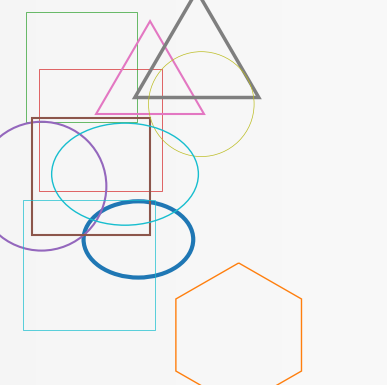[{"shape": "oval", "thickness": 3, "radius": 0.71, "center": [0.357, 0.378]}, {"shape": "hexagon", "thickness": 1, "radius": 0.94, "center": [0.616, 0.13]}, {"shape": "square", "thickness": 0.5, "radius": 0.72, "center": [0.21, 0.825]}, {"shape": "square", "thickness": 0.5, "radius": 0.79, "center": [0.26, 0.662]}, {"shape": "circle", "thickness": 1.5, "radius": 0.84, "center": [0.107, 0.516]}, {"shape": "square", "thickness": 1.5, "radius": 0.76, "center": [0.236, 0.541]}, {"shape": "triangle", "thickness": 1.5, "radius": 0.8, "center": [0.387, 0.784]}, {"shape": "triangle", "thickness": 2.5, "radius": 0.92, "center": [0.508, 0.839]}, {"shape": "circle", "thickness": 0.5, "radius": 0.68, "center": [0.52, 0.73]}, {"shape": "square", "thickness": 0.5, "radius": 0.85, "center": [0.23, 0.312]}, {"shape": "oval", "thickness": 1, "radius": 0.95, "center": [0.323, 0.548]}]